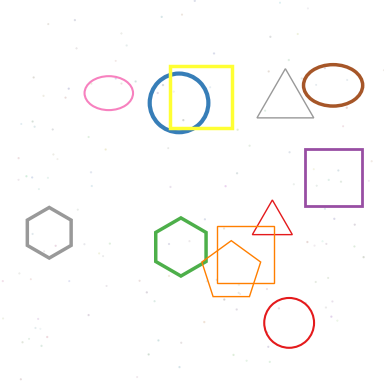[{"shape": "circle", "thickness": 1.5, "radius": 0.32, "center": [0.751, 0.161]}, {"shape": "triangle", "thickness": 1, "radius": 0.3, "center": [0.707, 0.421]}, {"shape": "circle", "thickness": 3, "radius": 0.38, "center": [0.465, 0.733]}, {"shape": "hexagon", "thickness": 2.5, "radius": 0.38, "center": [0.47, 0.358]}, {"shape": "square", "thickness": 2, "radius": 0.37, "center": [0.866, 0.539]}, {"shape": "pentagon", "thickness": 1, "radius": 0.4, "center": [0.601, 0.295]}, {"shape": "square", "thickness": 1, "radius": 0.37, "center": [0.637, 0.339]}, {"shape": "square", "thickness": 2.5, "radius": 0.4, "center": [0.522, 0.747]}, {"shape": "oval", "thickness": 2.5, "radius": 0.38, "center": [0.865, 0.778]}, {"shape": "oval", "thickness": 1.5, "radius": 0.31, "center": [0.283, 0.758]}, {"shape": "triangle", "thickness": 1, "radius": 0.43, "center": [0.741, 0.736]}, {"shape": "hexagon", "thickness": 2.5, "radius": 0.33, "center": [0.128, 0.395]}]